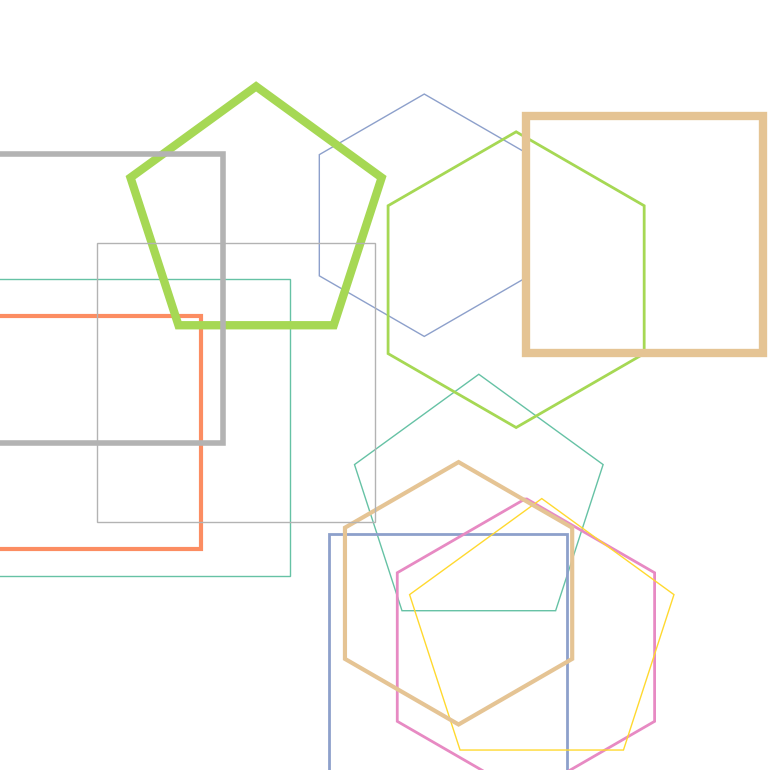[{"shape": "pentagon", "thickness": 0.5, "radius": 0.85, "center": [0.622, 0.344]}, {"shape": "square", "thickness": 0.5, "radius": 0.96, "center": [0.184, 0.445]}, {"shape": "square", "thickness": 1.5, "radius": 0.75, "center": [0.11, 0.438]}, {"shape": "square", "thickness": 1, "radius": 0.77, "center": [0.582, 0.153]}, {"shape": "hexagon", "thickness": 0.5, "radius": 0.79, "center": [0.551, 0.72]}, {"shape": "hexagon", "thickness": 1, "radius": 0.96, "center": [0.683, 0.16]}, {"shape": "pentagon", "thickness": 3, "radius": 0.86, "center": [0.333, 0.716]}, {"shape": "hexagon", "thickness": 1, "radius": 0.96, "center": [0.67, 0.637]}, {"shape": "pentagon", "thickness": 0.5, "radius": 0.9, "center": [0.704, 0.172]}, {"shape": "square", "thickness": 3, "radius": 0.77, "center": [0.837, 0.695]}, {"shape": "hexagon", "thickness": 1.5, "radius": 0.85, "center": [0.596, 0.229]}, {"shape": "square", "thickness": 2, "radius": 0.94, "center": [0.103, 0.612]}, {"shape": "square", "thickness": 0.5, "radius": 0.9, "center": [0.306, 0.503]}]